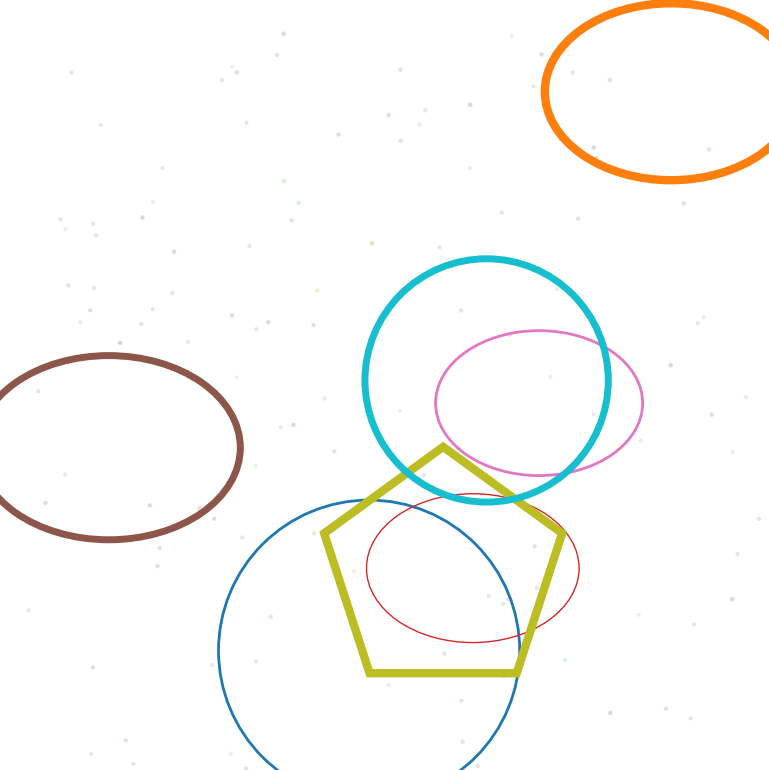[{"shape": "circle", "thickness": 1, "radius": 0.98, "center": [0.479, 0.155]}, {"shape": "oval", "thickness": 3, "radius": 0.82, "center": [0.872, 0.881]}, {"shape": "oval", "thickness": 0.5, "radius": 0.69, "center": [0.614, 0.262]}, {"shape": "oval", "thickness": 2.5, "radius": 0.85, "center": [0.141, 0.419]}, {"shape": "oval", "thickness": 1, "radius": 0.67, "center": [0.7, 0.476]}, {"shape": "pentagon", "thickness": 3, "radius": 0.81, "center": [0.575, 0.257]}, {"shape": "circle", "thickness": 2.5, "radius": 0.79, "center": [0.632, 0.506]}]